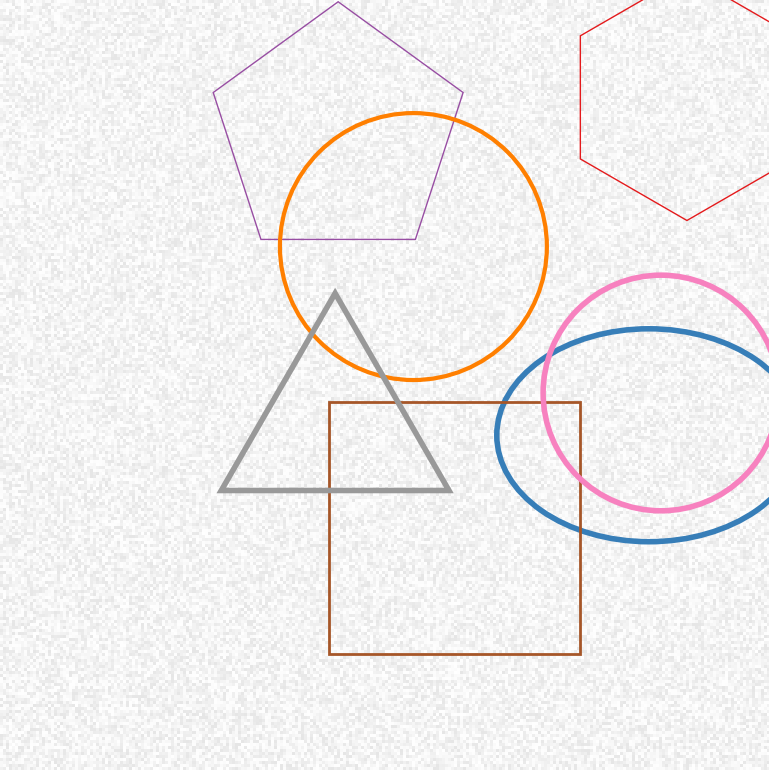[{"shape": "hexagon", "thickness": 0.5, "radius": 0.8, "center": [0.892, 0.874]}, {"shape": "oval", "thickness": 2, "radius": 0.99, "center": [0.843, 0.435]}, {"shape": "pentagon", "thickness": 0.5, "radius": 0.85, "center": [0.439, 0.827]}, {"shape": "circle", "thickness": 1.5, "radius": 0.87, "center": [0.537, 0.68]}, {"shape": "square", "thickness": 1, "radius": 0.82, "center": [0.59, 0.314]}, {"shape": "circle", "thickness": 2, "radius": 0.77, "center": [0.858, 0.49]}, {"shape": "triangle", "thickness": 2, "radius": 0.85, "center": [0.435, 0.448]}]